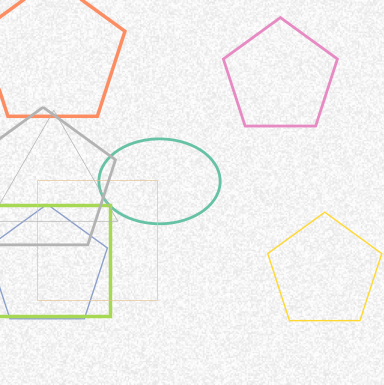[{"shape": "oval", "thickness": 2, "radius": 0.79, "center": [0.414, 0.529]}, {"shape": "pentagon", "thickness": 2.5, "radius": 0.99, "center": [0.137, 0.858]}, {"shape": "pentagon", "thickness": 1, "radius": 0.82, "center": [0.122, 0.305]}, {"shape": "pentagon", "thickness": 2, "radius": 0.78, "center": [0.728, 0.799]}, {"shape": "square", "thickness": 2.5, "radius": 0.72, "center": [0.142, 0.323]}, {"shape": "pentagon", "thickness": 1, "radius": 0.78, "center": [0.843, 0.293]}, {"shape": "square", "thickness": 0.5, "radius": 0.78, "center": [0.252, 0.378]}, {"shape": "triangle", "thickness": 0.5, "radius": 0.96, "center": [0.14, 0.521]}, {"shape": "pentagon", "thickness": 2, "radius": 0.99, "center": [0.112, 0.524]}]